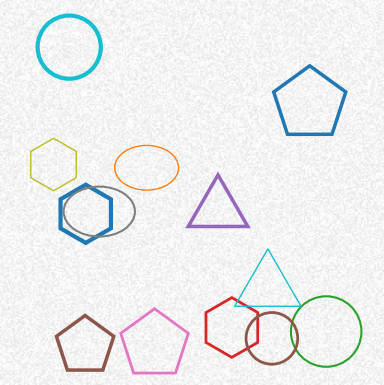[{"shape": "pentagon", "thickness": 2.5, "radius": 0.49, "center": [0.805, 0.731]}, {"shape": "hexagon", "thickness": 3, "radius": 0.38, "center": [0.223, 0.445]}, {"shape": "oval", "thickness": 1, "radius": 0.41, "center": [0.381, 0.564]}, {"shape": "circle", "thickness": 1.5, "radius": 0.46, "center": [0.847, 0.139]}, {"shape": "hexagon", "thickness": 2, "radius": 0.39, "center": [0.602, 0.149]}, {"shape": "triangle", "thickness": 2.5, "radius": 0.45, "center": [0.566, 0.456]}, {"shape": "circle", "thickness": 2, "radius": 0.34, "center": [0.706, 0.121]}, {"shape": "pentagon", "thickness": 2.5, "radius": 0.39, "center": [0.221, 0.102]}, {"shape": "pentagon", "thickness": 2, "radius": 0.46, "center": [0.401, 0.106]}, {"shape": "oval", "thickness": 1.5, "radius": 0.46, "center": [0.258, 0.45]}, {"shape": "hexagon", "thickness": 1, "radius": 0.34, "center": [0.139, 0.573]}, {"shape": "triangle", "thickness": 1, "radius": 0.5, "center": [0.696, 0.254]}, {"shape": "circle", "thickness": 3, "radius": 0.41, "center": [0.18, 0.878]}]